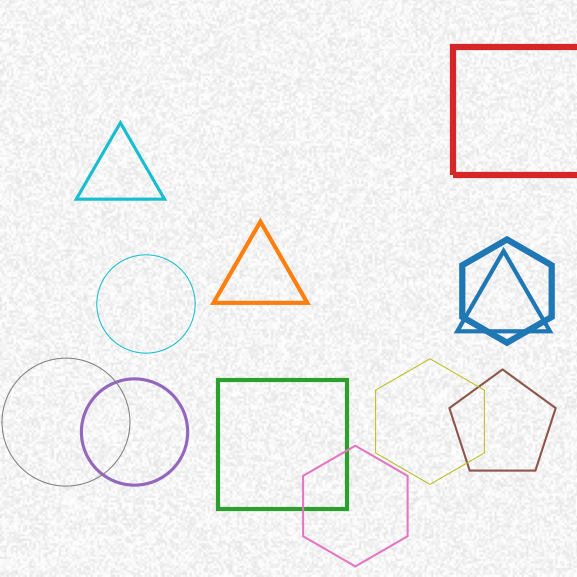[{"shape": "hexagon", "thickness": 3, "radius": 0.45, "center": [0.878, 0.495]}, {"shape": "triangle", "thickness": 2, "radius": 0.46, "center": [0.872, 0.472]}, {"shape": "triangle", "thickness": 2, "radius": 0.47, "center": [0.451, 0.522]}, {"shape": "square", "thickness": 2, "radius": 0.56, "center": [0.489, 0.229]}, {"shape": "square", "thickness": 3, "radius": 0.55, "center": [0.895, 0.807]}, {"shape": "circle", "thickness": 1.5, "radius": 0.46, "center": [0.233, 0.251]}, {"shape": "pentagon", "thickness": 1, "radius": 0.48, "center": [0.87, 0.263]}, {"shape": "hexagon", "thickness": 1, "radius": 0.52, "center": [0.615, 0.123]}, {"shape": "circle", "thickness": 0.5, "radius": 0.55, "center": [0.114, 0.268]}, {"shape": "hexagon", "thickness": 0.5, "radius": 0.54, "center": [0.745, 0.269]}, {"shape": "triangle", "thickness": 1.5, "radius": 0.44, "center": [0.209, 0.698]}, {"shape": "circle", "thickness": 0.5, "radius": 0.43, "center": [0.253, 0.473]}]